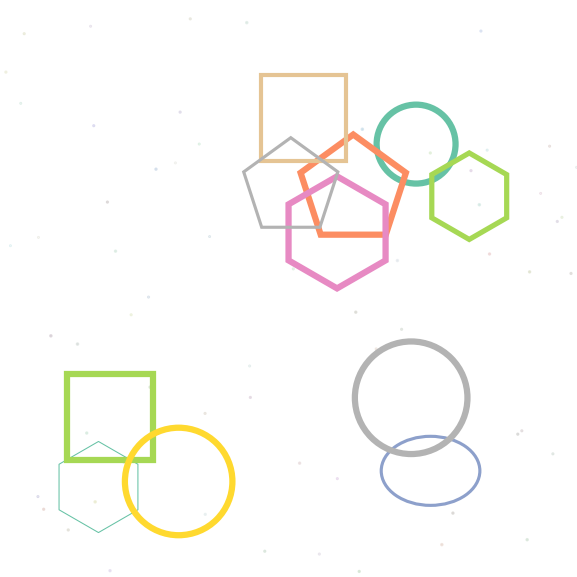[{"shape": "hexagon", "thickness": 0.5, "radius": 0.39, "center": [0.171, 0.156]}, {"shape": "circle", "thickness": 3, "radius": 0.34, "center": [0.72, 0.75]}, {"shape": "pentagon", "thickness": 3, "radius": 0.48, "center": [0.612, 0.67]}, {"shape": "oval", "thickness": 1.5, "radius": 0.43, "center": [0.746, 0.184]}, {"shape": "hexagon", "thickness": 3, "radius": 0.49, "center": [0.584, 0.597]}, {"shape": "square", "thickness": 3, "radius": 0.37, "center": [0.19, 0.277]}, {"shape": "hexagon", "thickness": 2.5, "radius": 0.37, "center": [0.813, 0.659]}, {"shape": "circle", "thickness": 3, "radius": 0.47, "center": [0.309, 0.165]}, {"shape": "square", "thickness": 2, "radius": 0.37, "center": [0.526, 0.795]}, {"shape": "pentagon", "thickness": 1.5, "radius": 0.43, "center": [0.504, 0.675]}, {"shape": "circle", "thickness": 3, "radius": 0.49, "center": [0.712, 0.31]}]